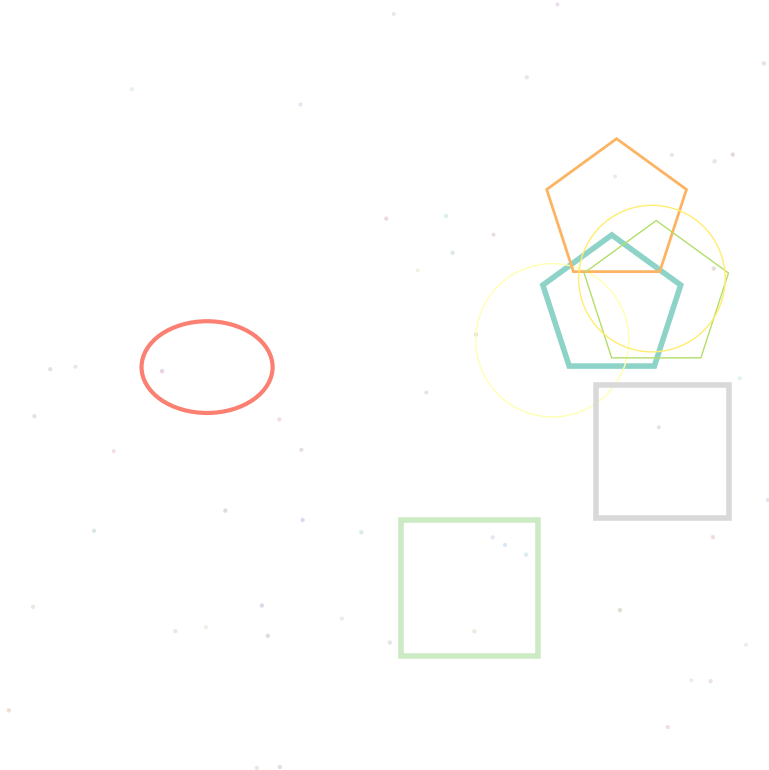[{"shape": "pentagon", "thickness": 2, "radius": 0.47, "center": [0.795, 0.601]}, {"shape": "circle", "thickness": 0.5, "radius": 0.5, "center": [0.717, 0.558]}, {"shape": "oval", "thickness": 1.5, "radius": 0.43, "center": [0.269, 0.523]}, {"shape": "pentagon", "thickness": 1, "radius": 0.48, "center": [0.801, 0.724]}, {"shape": "pentagon", "thickness": 0.5, "radius": 0.49, "center": [0.852, 0.615]}, {"shape": "square", "thickness": 2, "radius": 0.43, "center": [0.861, 0.414]}, {"shape": "square", "thickness": 2, "radius": 0.44, "center": [0.61, 0.236]}, {"shape": "circle", "thickness": 0.5, "radius": 0.48, "center": [0.847, 0.638]}]